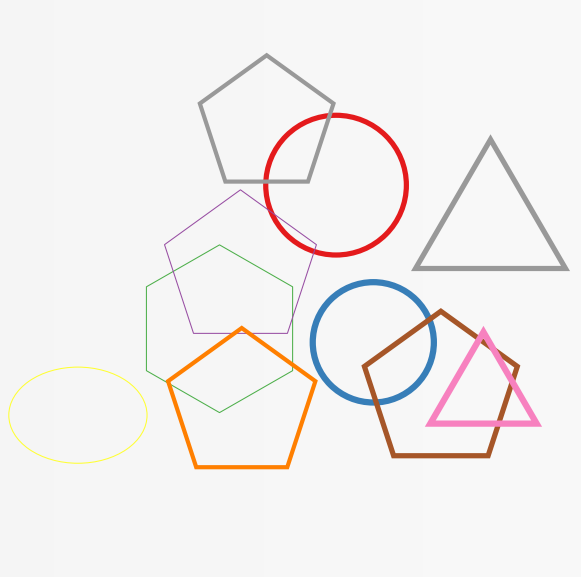[{"shape": "circle", "thickness": 2.5, "radius": 0.6, "center": [0.578, 0.679]}, {"shape": "circle", "thickness": 3, "radius": 0.52, "center": [0.642, 0.406]}, {"shape": "hexagon", "thickness": 0.5, "radius": 0.73, "center": [0.378, 0.43]}, {"shape": "pentagon", "thickness": 0.5, "radius": 0.69, "center": [0.414, 0.533]}, {"shape": "pentagon", "thickness": 2, "radius": 0.67, "center": [0.416, 0.298]}, {"shape": "oval", "thickness": 0.5, "radius": 0.59, "center": [0.134, 0.28]}, {"shape": "pentagon", "thickness": 2.5, "radius": 0.69, "center": [0.758, 0.322]}, {"shape": "triangle", "thickness": 3, "radius": 0.53, "center": [0.832, 0.318]}, {"shape": "pentagon", "thickness": 2, "radius": 0.6, "center": [0.459, 0.783]}, {"shape": "triangle", "thickness": 2.5, "radius": 0.74, "center": [0.844, 0.609]}]